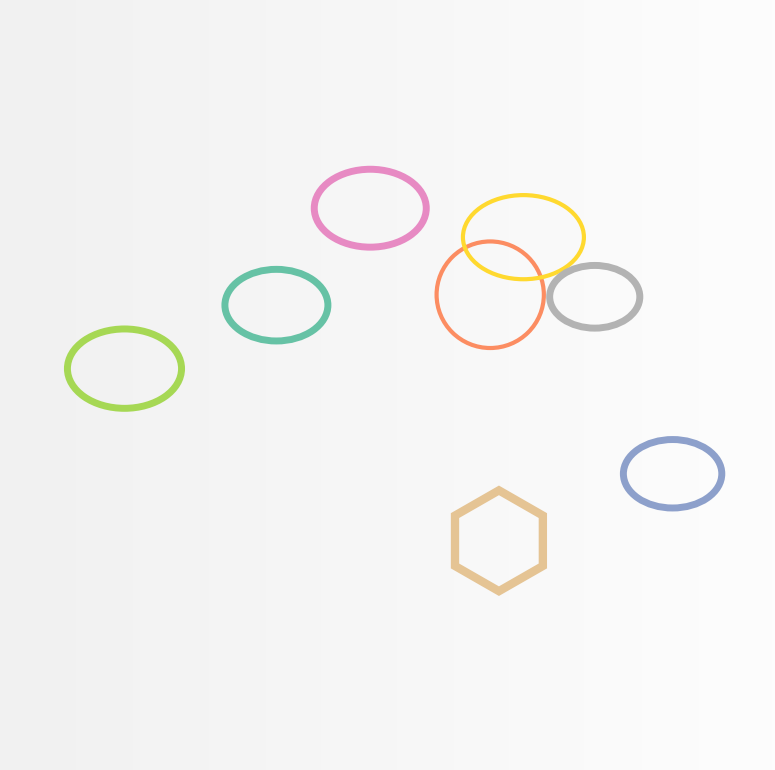[{"shape": "oval", "thickness": 2.5, "radius": 0.33, "center": [0.357, 0.604]}, {"shape": "circle", "thickness": 1.5, "radius": 0.35, "center": [0.633, 0.617]}, {"shape": "oval", "thickness": 2.5, "radius": 0.32, "center": [0.868, 0.385]}, {"shape": "oval", "thickness": 2.5, "radius": 0.36, "center": [0.478, 0.73]}, {"shape": "oval", "thickness": 2.5, "radius": 0.37, "center": [0.161, 0.521]}, {"shape": "oval", "thickness": 1.5, "radius": 0.39, "center": [0.675, 0.692]}, {"shape": "hexagon", "thickness": 3, "radius": 0.33, "center": [0.644, 0.298]}, {"shape": "oval", "thickness": 2.5, "radius": 0.29, "center": [0.767, 0.615]}]